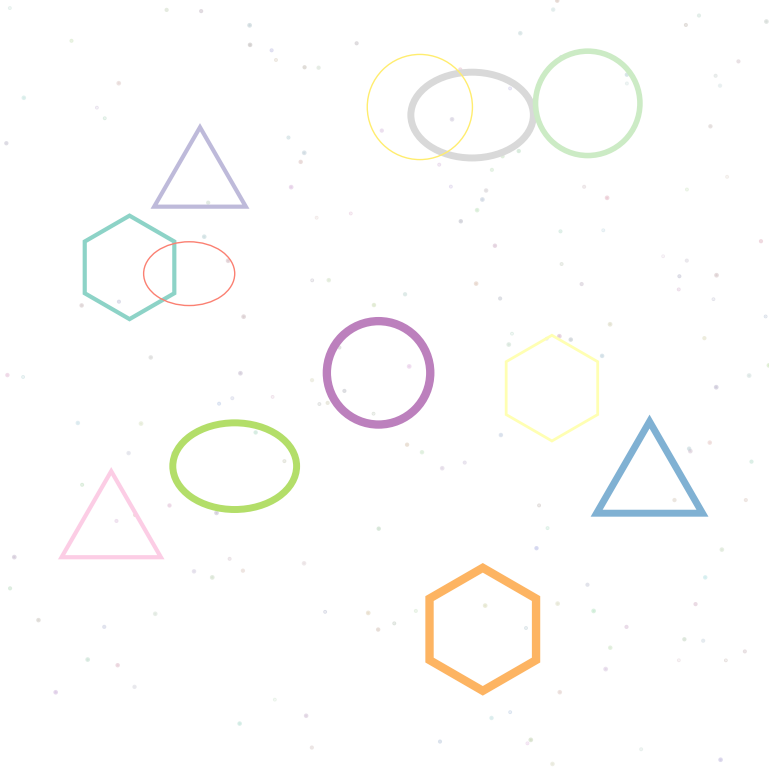[{"shape": "hexagon", "thickness": 1.5, "radius": 0.34, "center": [0.168, 0.653]}, {"shape": "hexagon", "thickness": 1, "radius": 0.34, "center": [0.717, 0.496]}, {"shape": "triangle", "thickness": 1.5, "radius": 0.34, "center": [0.26, 0.766]}, {"shape": "oval", "thickness": 0.5, "radius": 0.3, "center": [0.246, 0.645]}, {"shape": "triangle", "thickness": 2.5, "radius": 0.4, "center": [0.844, 0.373]}, {"shape": "hexagon", "thickness": 3, "radius": 0.4, "center": [0.627, 0.183]}, {"shape": "oval", "thickness": 2.5, "radius": 0.4, "center": [0.305, 0.395]}, {"shape": "triangle", "thickness": 1.5, "radius": 0.37, "center": [0.144, 0.314]}, {"shape": "oval", "thickness": 2.5, "radius": 0.4, "center": [0.613, 0.851]}, {"shape": "circle", "thickness": 3, "radius": 0.34, "center": [0.492, 0.516]}, {"shape": "circle", "thickness": 2, "radius": 0.34, "center": [0.763, 0.866]}, {"shape": "circle", "thickness": 0.5, "radius": 0.34, "center": [0.545, 0.861]}]